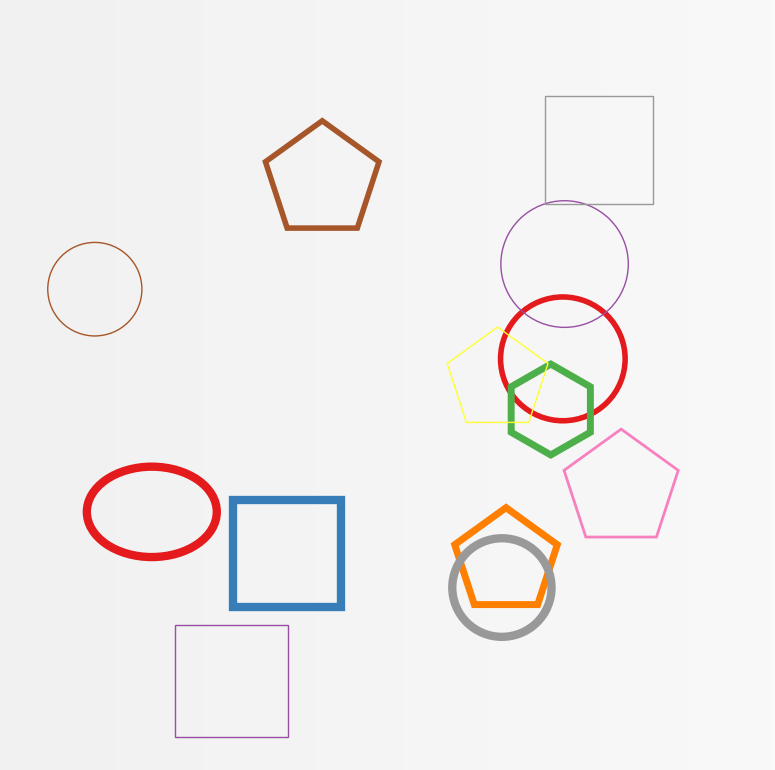[{"shape": "circle", "thickness": 2, "radius": 0.4, "center": [0.726, 0.534]}, {"shape": "oval", "thickness": 3, "radius": 0.42, "center": [0.196, 0.335]}, {"shape": "square", "thickness": 3, "radius": 0.35, "center": [0.371, 0.281]}, {"shape": "hexagon", "thickness": 2.5, "radius": 0.3, "center": [0.711, 0.468]}, {"shape": "square", "thickness": 0.5, "radius": 0.36, "center": [0.298, 0.116]}, {"shape": "circle", "thickness": 0.5, "radius": 0.41, "center": [0.728, 0.657]}, {"shape": "pentagon", "thickness": 2.5, "radius": 0.35, "center": [0.653, 0.271]}, {"shape": "pentagon", "thickness": 0.5, "radius": 0.34, "center": [0.642, 0.507]}, {"shape": "circle", "thickness": 0.5, "radius": 0.3, "center": [0.122, 0.624]}, {"shape": "pentagon", "thickness": 2, "radius": 0.39, "center": [0.416, 0.766]}, {"shape": "pentagon", "thickness": 1, "radius": 0.39, "center": [0.801, 0.365]}, {"shape": "circle", "thickness": 3, "radius": 0.32, "center": [0.648, 0.237]}, {"shape": "square", "thickness": 0.5, "radius": 0.35, "center": [0.773, 0.805]}]